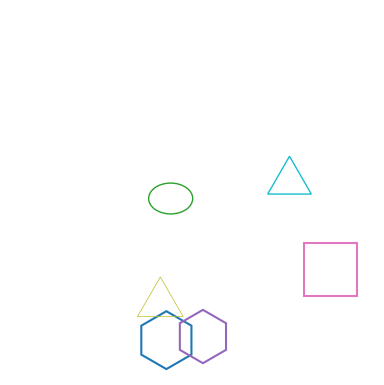[{"shape": "hexagon", "thickness": 1.5, "radius": 0.38, "center": [0.432, 0.117]}, {"shape": "oval", "thickness": 1, "radius": 0.29, "center": [0.443, 0.484]}, {"shape": "hexagon", "thickness": 1.5, "radius": 0.35, "center": [0.527, 0.126]}, {"shape": "square", "thickness": 1.5, "radius": 0.35, "center": [0.859, 0.299]}, {"shape": "triangle", "thickness": 0.5, "radius": 0.34, "center": [0.416, 0.212]}, {"shape": "triangle", "thickness": 1, "radius": 0.33, "center": [0.752, 0.529]}]